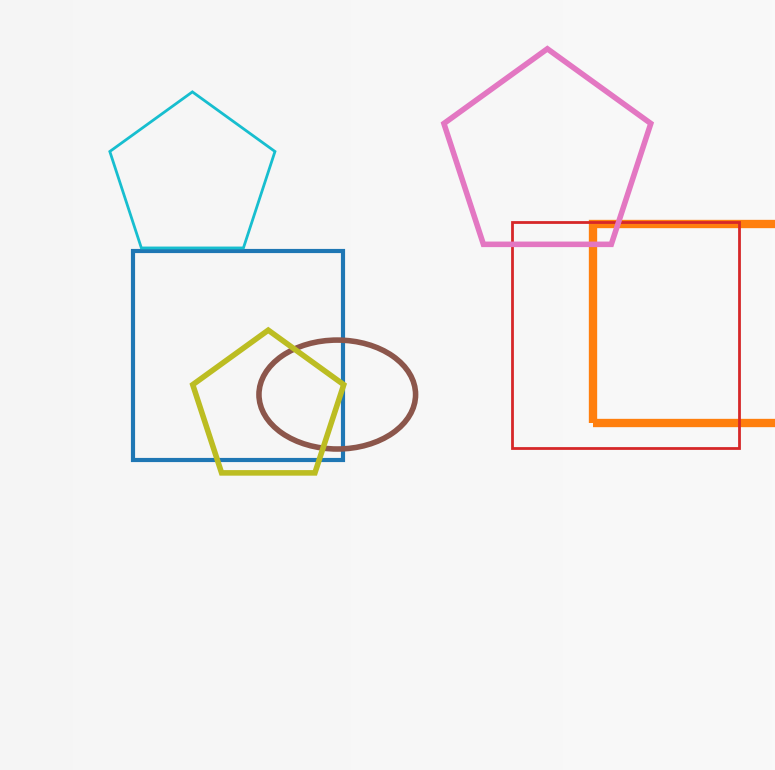[{"shape": "square", "thickness": 1.5, "radius": 0.68, "center": [0.307, 0.538]}, {"shape": "square", "thickness": 3, "radius": 0.65, "center": [0.894, 0.58]}, {"shape": "square", "thickness": 1, "radius": 0.73, "center": [0.807, 0.565]}, {"shape": "oval", "thickness": 2, "radius": 0.51, "center": [0.435, 0.488]}, {"shape": "pentagon", "thickness": 2, "radius": 0.7, "center": [0.706, 0.796]}, {"shape": "pentagon", "thickness": 2, "radius": 0.51, "center": [0.346, 0.469]}, {"shape": "pentagon", "thickness": 1, "radius": 0.56, "center": [0.248, 0.769]}]